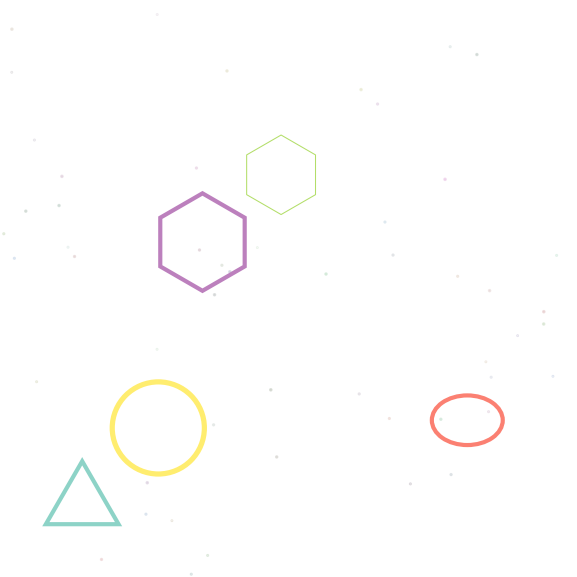[{"shape": "triangle", "thickness": 2, "radius": 0.36, "center": [0.142, 0.128]}, {"shape": "oval", "thickness": 2, "radius": 0.31, "center": [0.809, 0.271]}, {"shape": "hexagon", "thickness": 0.5, "radius": 0.34, "center": [0.487, 0.696]}, {"shape": "hexagon", "thickness": 2, "radius": 0.42, "center": [0.351, 0.58]}, {"shape": "circle", "thickness": 2.5, "radius": 0.4, "center": [0.274, 0.258]}]